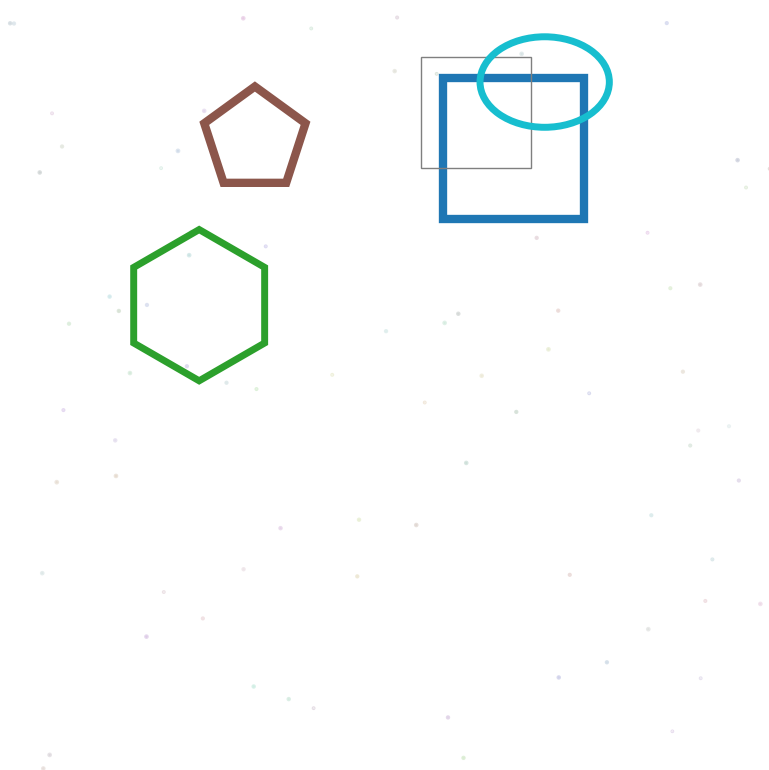[{"shape": "square", "thickness": 3, "radius": 0.46, "center": [0.667, 0.808]}, {"shape": "hexagon", "thickness": 2.5, "radius": 0.49, "center": [0.259, 0.604]}, {"shape": "pentagon", "thickness": 3, "radius": 0.35, "center": [0.331, 0.819]}, {"shape": "square", "thickness": 0.5, "radius": 0.36, "center": [0.618, 0.854]}, {"shape": "oval", "thickness": 2.5, "radius": 0.42, "center": [0.707, 0.893]}]